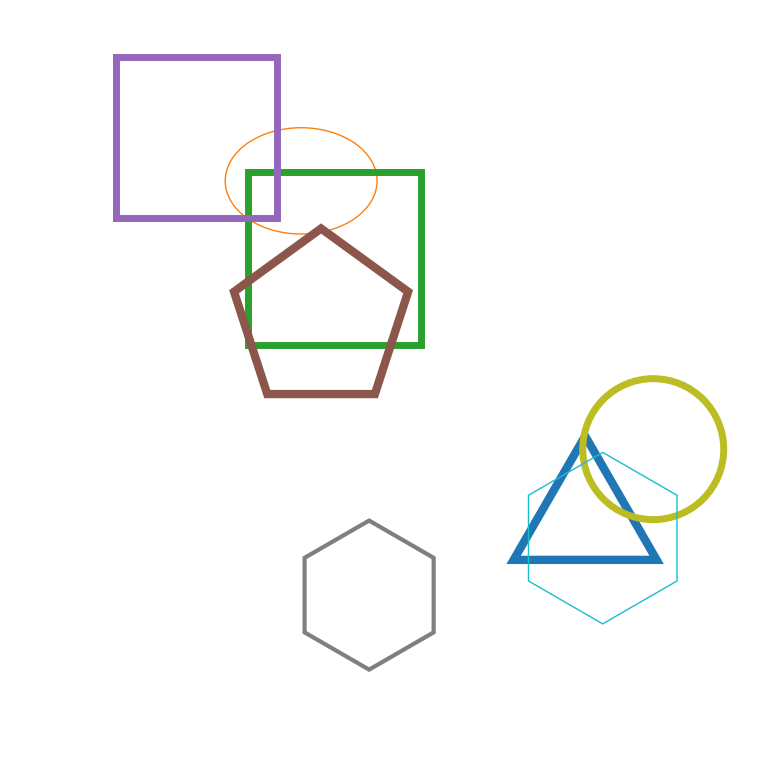[{"shape": "triangle", "thickness": 3, "radius": 0.54, "center": [0.76, 0.326]}, {"shape": "oval", "thickness": 0.5, "radius": 0.49, "center": [0.391, 0.765]}, {"shape": "square", "thickness": 2.5, "radius": 0.56, "center": [0.435, 0.665]}, {"shape": "square", "thickness": 2.5, "radius": 0.52, "center": [0.255, 0.821]}, {"shape": "pentagon", "thickness": 3, "radius": 0.59, "center": [0.417, 0.584]}, {"shape": "hexagon", "thickness": 1.5, "radius": 0.48, "center": [0.479, 0.227]}, {"shape": "circle", "thickness": 2.5, "radius": 0.46, "center": [0.848, 0.417]}, {"shape": "hexagon", "thickness": 0.5, "radius": 0.56, "center": [0.783, 0.301]}]